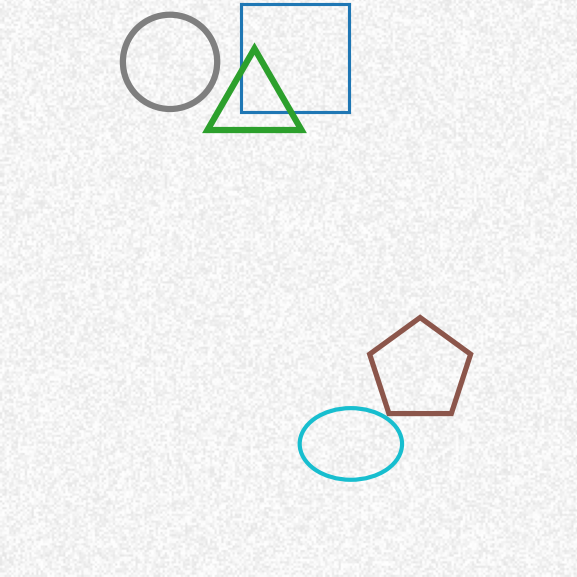[{"shape": "square", "thickness": 1.5, "radius": 0.47, "center": [0.511, 0.899]}, {"shape": "triangle", "thickness": 3, "radius": 0.47, "center": [0.441, 0.821]}, {"shape": "pentagon", "thickness": 2.5, "radius": 0.46, "center": [0.727, 0.357]}, {"shape": "circle", "thickness": 3, "radius": 0.41, "center": [0.294, 0.892]}, {"shape": "oval", "thickness": 2, "radius": 0.44, "center": [0.608, 0.23]}]